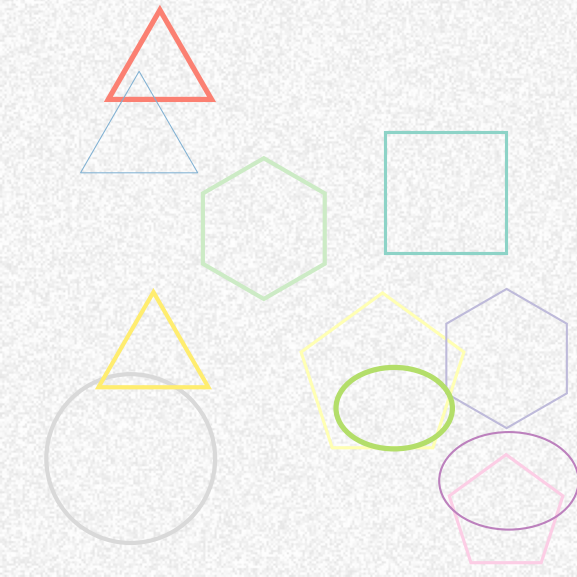[{"shape": "square", "thickness": 1.5, "radius": 0.52, "center": [0.772, 0.666]}, {"shape": "pentagon", "thickness": 1.5, "radius": 0.74, "center": [0.662, 0.344]}, {"shape": "hexagon", "thickness": 1, "radius": 0.6, "center": [0.877, 0.378]}, {"shape": "triangle", "thickness": 2.5, "radius": 0.52, "center": [0.277, 0.879]}, {"shape": "triangle", "thickness": 0.5, "radius": 0.59, "center": [0.241, 0.758]}, {"shape": "oval", "thickness": 2.5, "radius": 0.5, "center": [0.683, 0.292]}, {"shape": "pentagon", "thickness": 1.5, "radius": 0.52, "center": [0.876, 0.108]}, {"shape": "circle", "thickness": 2, "radius": 0.73, "center": [0.226, 0.205]}, {"shape": "oval", "thickness": 1, "radius": 0.6, "center": [0.881, 0.167]}, {"shape": "hexagon", "thickness": 2, "radius": 0.61, "center": [0.457, 0.603]}, {"shape": "triangle", "thickness": 2, "radius": 0.55, "center": [0.266, 0.383]}]